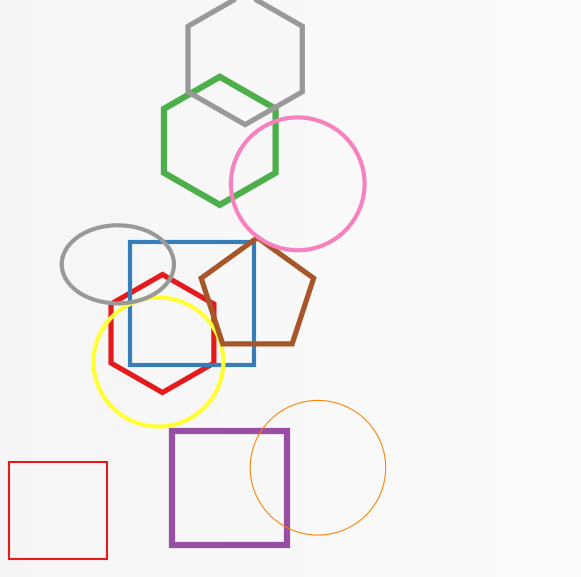[{"shape": "hexagon", "thickness": 2.5, "radius": 0.51, "center": [0.279, 0.422]}, {"shape": "square", "thickness": 1, "radius": 0.42, "center": [0.1, 0.114]}, {"shape": "square", "thickness": 2, "radius": 0.53, "center": [0.331, 0.473]}, {"shape": "hexagon", "thickness": 3, "radius": 0.55, "center": [0.378, 0.755]}, {"shape": "square", "thickness": 3, "radius": 0.49, "center": [0.395, 0.154]}, {"shape": "circle", "thickness": 0.5, "radius": 0.58, "center": [0.547, 0.189]}, {"shape": "circle", "thickness": 2, "radius": 0.56, "center": [0.273, 0.372]}, {"shape": "pentagon", "thickness": 2.5, "radius": 0.51, "center": [0.443, 0.486]}, {"shape": "circle", "thickness": 2, "radius": 0.57, "center": [0.512, 0.681]}, {"shape": "oval", "thickness": 2, "radius": 0.48, "center": [0.203, 0.541]}, {"shape": "hexagon", "thickness": 2.5, "radius": 0.57, "center": [0.422, 0.897]}]